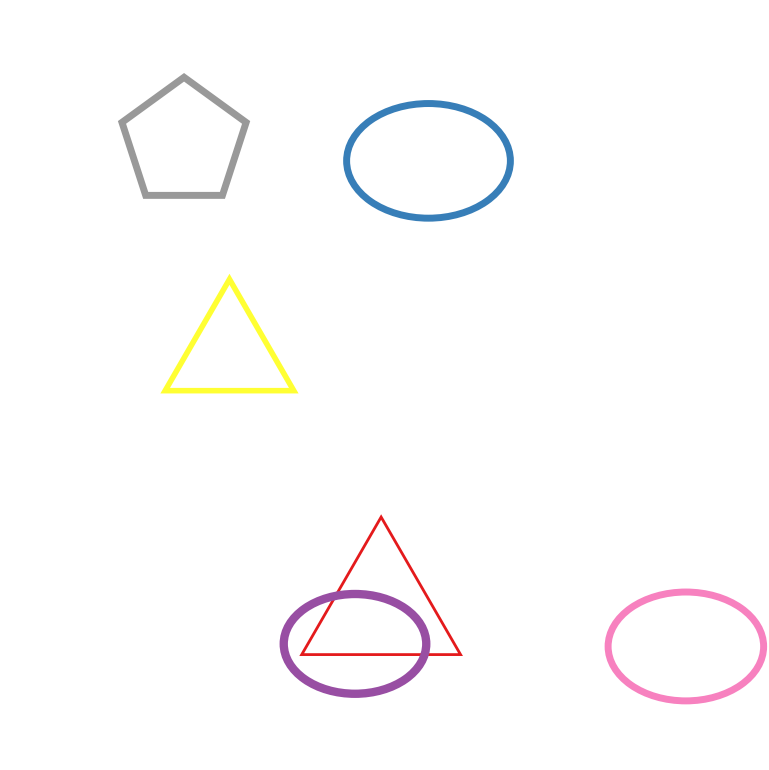[{"shape": "triangle", "thickness": 1, "radius": 0.6, "center": [0.495, 0.209]}, {"shape": "oval", "thickness": 2.5, "radius": 0.53, "center": [0.556, 0.791]}, {"shape": "oval", "thickness": 3, "radius": 0.46, "center": [0.461, 0.164]}, {"shape": "triangle", "thickness": 2, "radius": 0.48, "center": [0.298, 0.541]}, {"shape": "oval", "thickness": 2.5, "radius": 0.5, "center": [0.891, 0.16]}, {"shape": "pentagon", "thickness": 2.5, "radius": 0.42, "center": [0.239, 0.815]}]